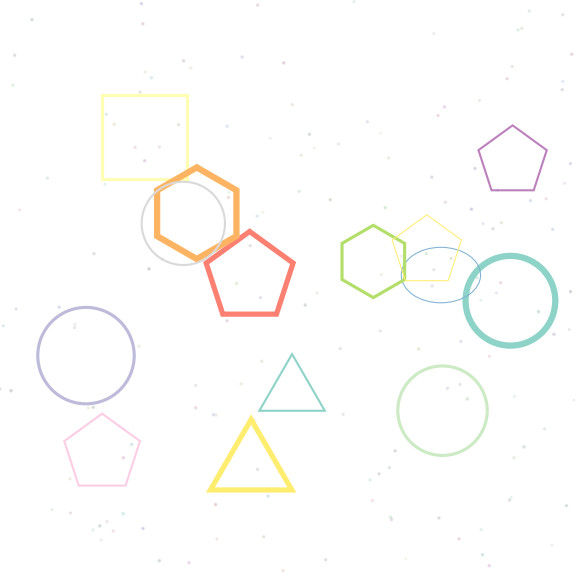[{"shape": "circle", "thickness": 3, "radius": 0.39, "center": [0.884, 0.478]}, {"shape": "triangle", "thickness": 1, "radius": 0.33, "center": [0.506, 0.321]}, {"shape": "square", "thickness": 1.5, "radius": 0.37, "center": [0.25, 0.762]}, {"shape": "circle", "thickness": 1.5, "radius": 0.42, "center": [0.149, 0.383]}, {"shape": "pentagon", "thickness": 2.5, "radius": 0.4, "center": [0.432, 0.519]}, {"shape": "oval", "thickness": 0.5, "radius": 0.34, "center": [0.763, 0.523]}, {"shape": "hexagon", "thickness": 3, "radius": 0.4, "center": [0.341, 0.63]}, {"shape": "hexagon", "thickness": 1.5, "radius": 0.31, "center": [0.646, 0.546]}, {"shape": "pentagon", "thickness": 1, "radius": 0.34, "center": [0.177, 0.214]}, {"shape": "circle", "thickness": 1, "radius": 0.36, "center": [0.317, 0.612]}, {"shape": "pentagon", "thickness": 1, "radius": 0.31, "center": [0.888, 0.72]}, {"shape": "circle", "thickness": 1.5, "radius": 0.39, "center": [0.766, 0.288]}, {"shape": "triangle", "thickness": 2.5, "radius": 0.41, "center": [0.435, 0.191]}, {"shape": "pentagon", "thickness": 0.5, "radius": 0.32, "center": [0.739, 0.564]}]